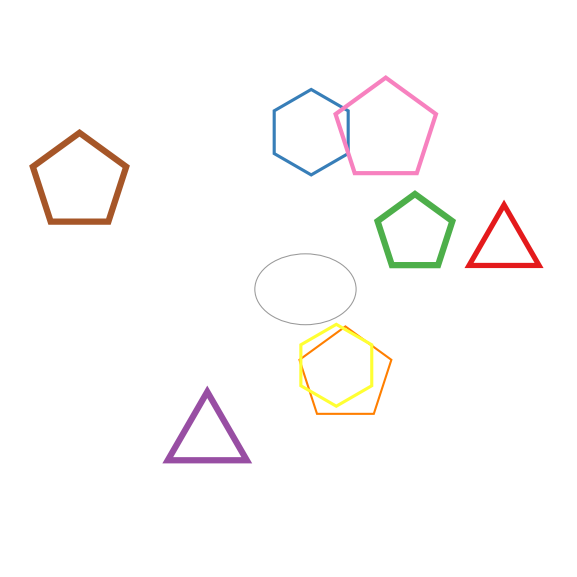[{"shape": "triangle", "thickness": 2.5, "radius": 0.35, "center": [0.873, 0.574]}, {"shape": "hexagon", "thickness": 1.5, "radius": 0.37, "center": [0.539, 0.77]}, {"shape": "pentagon", "thickness": 3, "radius": 0.34, "center": [0.719, 0.595]}, {"shape": "triangle", "thickness": 3, "radius": 0.4, "center": [0.359, 0.242]}, {"shape": "pentagon", "thickness": 1, "radius": 0.42, "center": [0.598, 0.35]}, {"shape": "hexagon", "thickness": 1.5, "radius": 0.35, "center": [0.582, 0.367]}, {"shape": "pentagon", "thickness": 3, "radius": 0.43, "center": [0.138, 0.684]}, {"shape": "pentagon", "thickness": 2, "radius": 0.46, "center": [0.668, 0.773]}, {"shape": "oval", "thickness": 0.5, "radius": 0.44, "center": [0.529, 0.498]}]